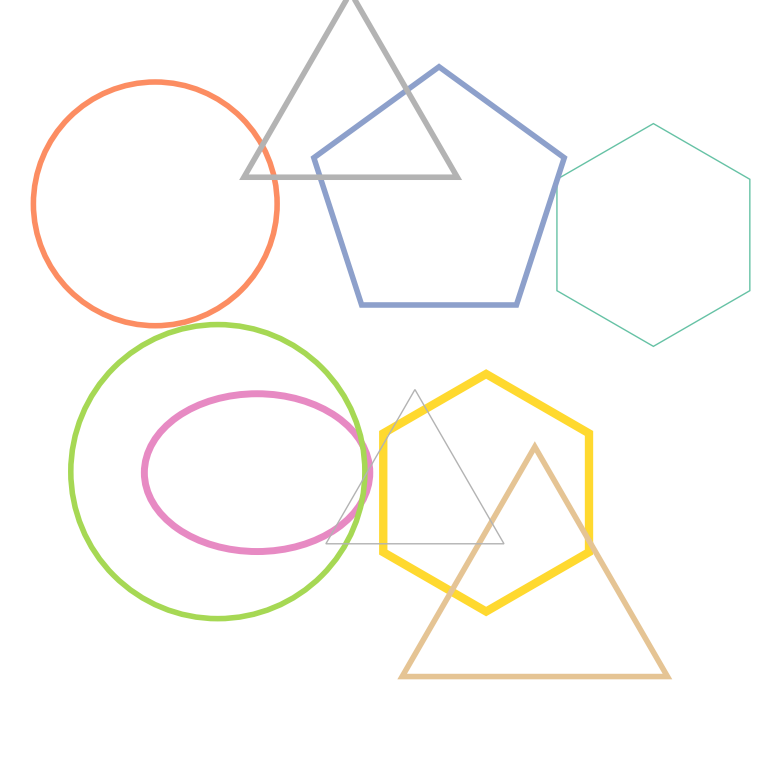[{"shape": "hexagon", "thickness": 0.5, "radius": 0.72, "center": [0.849, 0.695]}, {"shape": "circle", "thickness": 2, "radius": 0.79, "center": [0.202, 0.735]}, {"shape": "pentagon", "thickness": 2, "radius": 0.85, "center": [0.57, 0.742]}, {"shape": "oval", "thickness": 2.5, "radius": 0.73, "center": [0.334, 0.386]}, {"shape": "circle", "thickness": 2, "radius": 0.95, "center": [0.283, 0.388]}, {"shape": "hexagon", "thickness": 3, "radius": 0.77, "center": [0.631, 0.36]}, {"shape": "triangle", "thickness": 2, "radius": 0.99, "center": [0.695, 0.221]}, {"shape": "triangle", "thickness": 0.5, "radius": 0.67, "center": [0.539, 0.361]}, {"shape": "triangle", "thickness": 2, "radius": 0.8, "center": [0.455, 0.85]}]